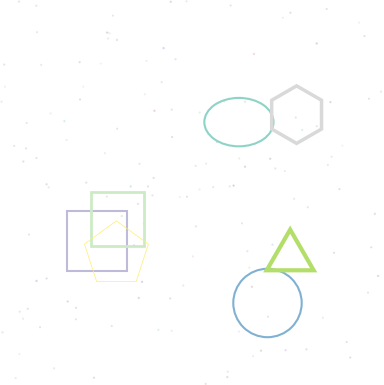[{"shape": "oval", "thickness": 1.5, "radius": 0.45, "center": [0.621, 0.683]}, {"shape": "square", "thickness": 1.5, "radius": 0.39, "center": [0.252, 0.374]}, {"shape": "circle", "thickness": 1.5, "radius": 0.44, "center": [0.695, 0.213]}, {"shape": "triangle", "thickness": 3, "radius": 0.35, "center": [0.754, 0.333]}, {"shape": "hexagon", "thickness": 2.5, "radius": 0.37, "center": [0.77, 0.702]}, {"shape": "square", "thickness": 2, "radius": 0.35, "center": [0.305, 0.431]}, {"shape": "pentagon", "thickness": 0.5, "radius": 0.44, "center": [0.302, 0.339]}]